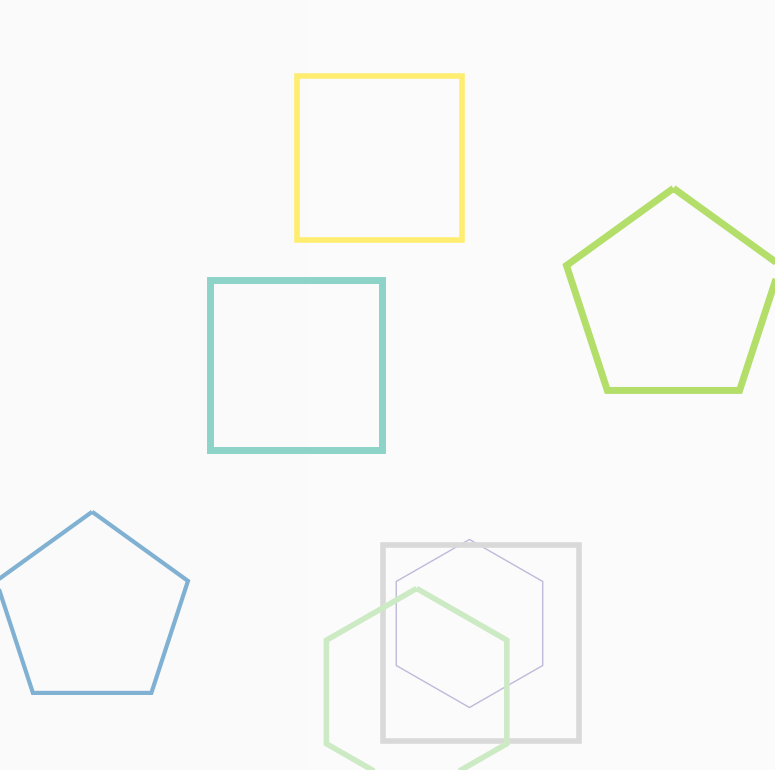[{"shape": "square", "thickness": 2.5, "radius": 0.55, "center": [0.382, 0.526]}, {"shape": "hexagon", "thickness": 0.5, "radius": 0.55, "center": [0.606, 0.19]}, {"shape": "pentagon", "thickness": 1.5, "radius": 0.65, "center": [0.119, 0.205]}, {"shape": "pentagon", "thickness": 2.5, "radius": 0.73, "center": [0.869, 0.61]}, {"shape": "square", "thickness": 2, "radius": 0.63, "center": [0.621, 0.165]}, {"shape": "hexagon", "thickness": 2, "radius": 0.67, "center": [0.538, 0.101]}, {"shape": "square", "thickness": 2, "radius": 0.53, "center": [0.49, 0.795]}]